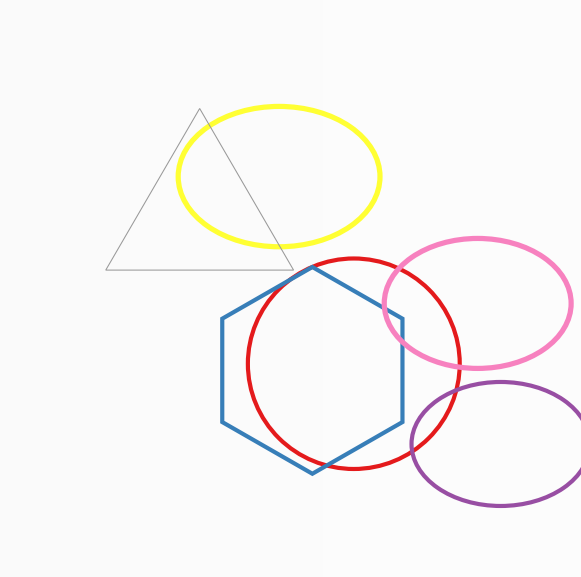[{"shape": "circle", "thickness": 2, "radius": 0.91, "center": [0.609, 0.369]}, {"shape": "hexagon", "thickness": 2, "radius": 0.89, "center": [0.537, 0.358]}, {"shape": "oval", "thickness": 2, "radius": 0.77, "center": [0.861, 0.23]}, {"shape": "oval", "thickness": 2.5, "radius": 0.87, "center": [0.48, 0.693]}, {"shape": "oval", "thickness": 2.5, "radius": 0.8, "center": [0.822, 0.474]}, {"shape": "triangle", "thickness": 0.5, "radius": 0.93, "center": [0.344, 0.625]}]